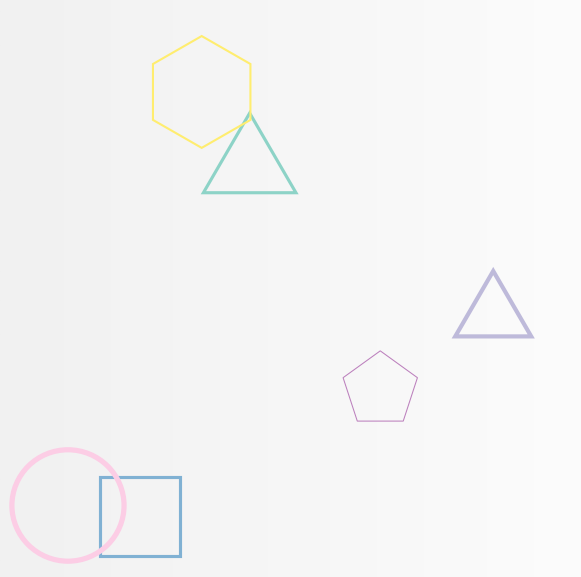[{"shape": "triangle", "thickness": 1.5, "radius": 0.46, "center": [0.43, 0.711]}, {"shape": "triangle", "thickness": 2, "radius": 0.38, "center": [0.849, 0.454]}, {"shape": "square", "thickness": 1.5, "radius": 0.34, "center": [0.241, 0.105]}, {"shape": "circle", "thickness": 2.5, "radius": 0.48, "center": [0.117, 0.124]}, {"shape": "pentagon", "thickness": 0.5, "radius": 0.34, "center": [0.654, 0.324]}, {"shape": "hexagon", "thickness": 1, "radius": 0.48, "center": [0.347, 0.84]}]